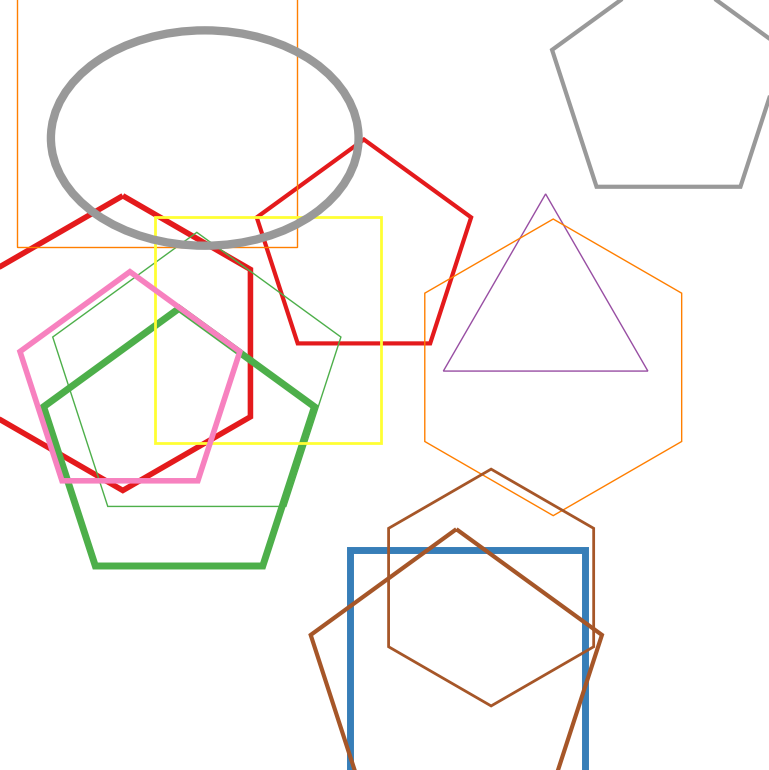[{"shape": "pentagon", "thickness": 1.5, "radius": 0.73, "center": [0.473, 0.672]}, {"shape": "hexagon", "thickness": 2, "radius": 0.96, "center": [0.16, 0.554]}, {"shape": "square", "thickness": 2.5, "radius": 0.76, "center": [0.607, 0.132]}, {"shape": "pentagon", "thickness": 0.5, "radius": 0.98, "center": [0.256, 0.501]}, {"shape": "pentagon", "thickness": 2.5, "radius": 0.92, "center": [0.233, 0.415]}, {"shape": "triangle", "thickness": 0.5, "radius": 0.77, "center": [0.709, 0.595]}, {"shape": "hexagon", "thickness": 0.5, "radius": 0.96, "center": [0.718, 0.523]}, {"shape": "square", "thickness": 0.5, "radius": 0.91, "center": [0.203, 0.86]}, {"shape": "square", "thickness": 1, "radius": 0.73, "center": [0.348, 0.571]}, {"shape": "hexagon", "thickness": 1, "radius": 0.77, "center": [0.638, 0.237]}, {"shape": "pentagon", "thickness": 1.5, "radius": 0.99, "center": [0.593, 0.114]}, {"shape": "pentagon", "thickness": 2, "radius": 0.75, "center": [0.169, 0.497]}, {"shape": "oval", "thickness": 3, "radius": 1.0, "center": [0.266, 0.821]}, {"shape": "pentagon", "thickness": 1.5, "radius": 0.79, "center": [0.868, 0.886]}]